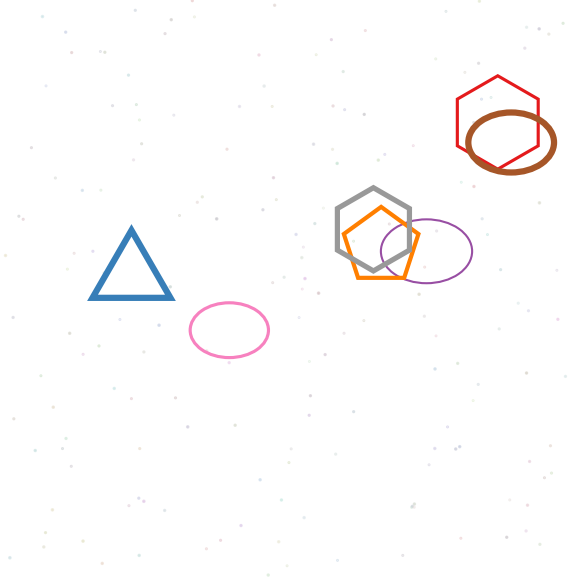[{"shape": "hexagon", "thickness": 1.5, "radius": 0.4, "center": [0.862, 0.787]}, {"shape": "triangle", "thickness": 3, "radius": 0.39, "center": [0.228, 0.522]}, {"shape": "oval", "thickness": 1, "radius": 0.4, "center": [0.739, 0.564]}, {"shape": "pentagon", "thickness": 2, "radius": 0.34, "center": [0.66, 0.573]}, {"shape": "oval", "thickness": 3, "radius": 0.37, "center": [0.885, 0.752]}, {"shape": "oval", "thickness": 1.5, "radius": 0.34, "center": [0.397, 0.427]}, {"shape": "hexagon", "thickness": 2.5, "radius": 0.36, "center": [0.647, 0.602]}]